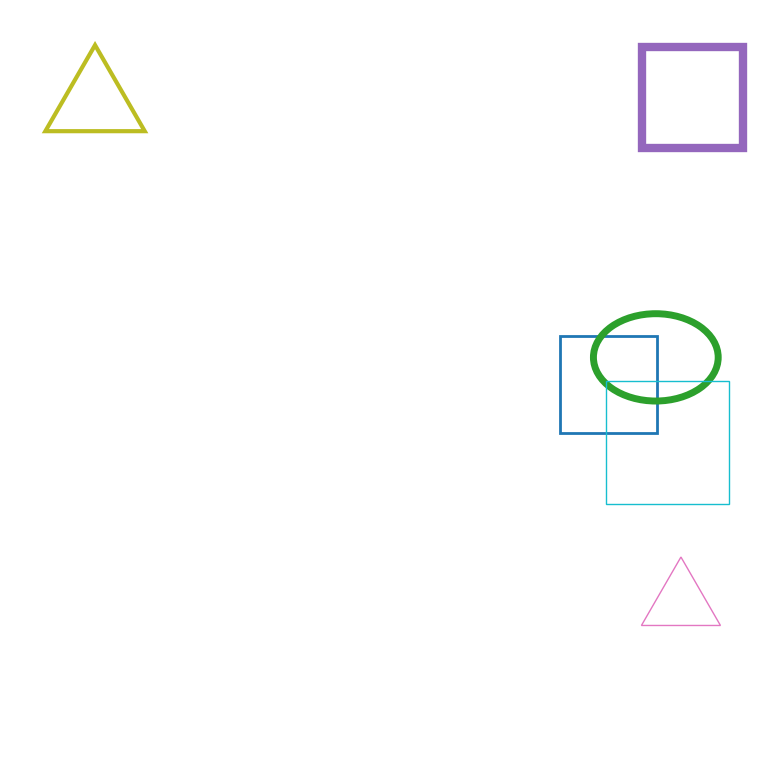[{"shape": "square", "thickness": 1, "radius": 0.31, "center": [0.79, 0.5]}, {"shape": "oval", "thickness": 2.5, "radius": 0.41, "center": [0.852, 0.536]}, {"shape": "square", "thickness": 3, "radius": 0.33, "center": [0.899, 0.873]}, {"shape": "triangle", "thickness": 0.5, "radius": 0.3, "center": [0.884, 0.217]}, {"shape": "triangle", "thickness": 1.5, "radius": 0.37, "center": [0.123, 0.867]}, {"shape": "square", "thickness": 0.5, "radius": 0.4, "center": [0.867, 0.425]}]